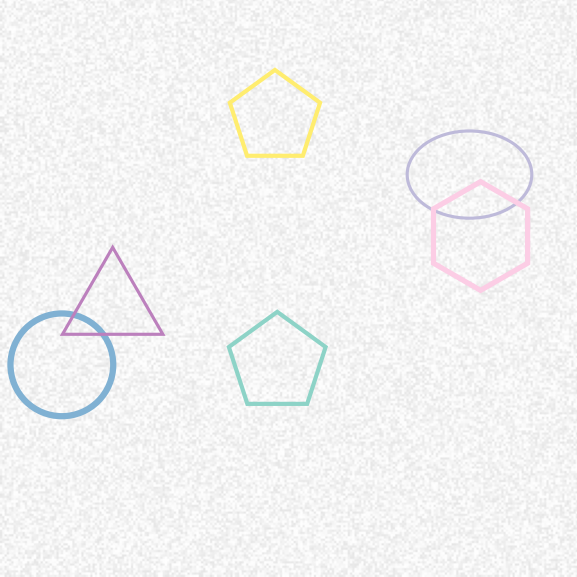[{"shape": "pentagon", "thickness": 2, "radius": 0.44, "center": [0.48, 0.371]}, {"shape": "oval", "thickness": 1.5, "radius": 0.54, "center": [0.813, 0.697]}, {"shape": "circle", "thickness": 3, "radius": 0.44, "center": [0.107, 0.367]}, {"shape": "hexagon", "thickness": 2.5, "radius": 0.47, "center": [0.832, 0.59]}, {"shape": "triangle", "thickness": 1.5, "radius": 0.5, "center": [0.195, 0.47]}, {"shape": "pentagon", "thickness": 2, "radius": 0.41, "center": [0.476, 0.796]}]